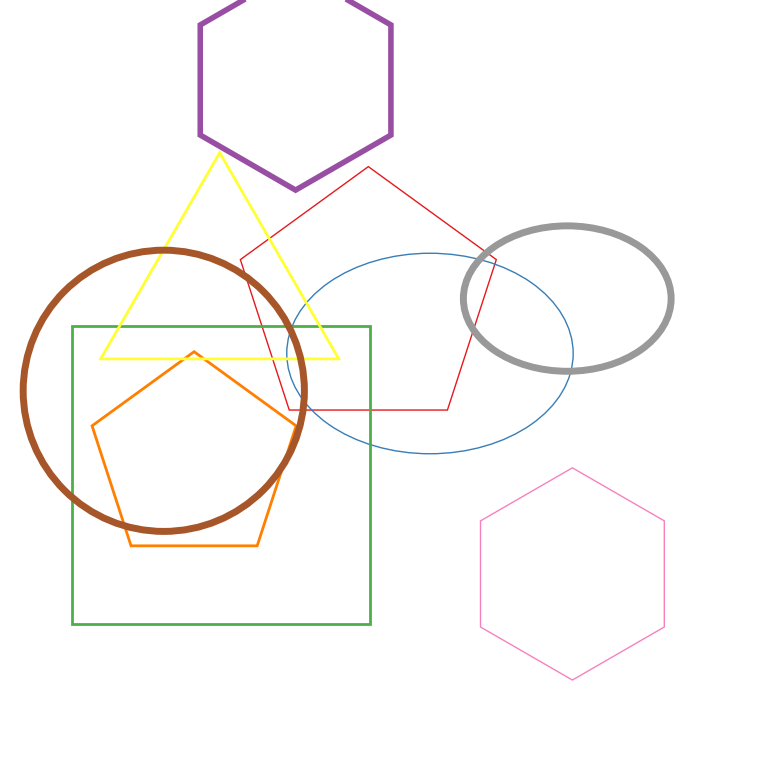[{"shape": "pentagon", "thickness": 0.5, "radius": 0.87, "center": [0.478, 0.609]}, {"shape": "oval", "thickness": 0.5, "radius": 0.93, "center": [0.558, 0.541]}, {"shape": "square", "thickness": 1, "radius": 0.97, "center": [0.287, 0.383]}, {"shape": "hexagon", "thickness": 2, "radius": 0.71, "center": [0.384, 0.896]}, {"shape": "pentagon", "thickness": 1, "radius": 0.7, "center": [0.252, 0.404]}, {"shape": "triangle", "thickness": 1, "radius": 0.89, "center": [0.285, 0.623]}, {"shape": "circle", "thickness": 2.5, "radius": 0.91, "center": [0.213, 0.492]}, {"shape": "hexagon", "thickness": 0.5, "radius": 0.69, "center": [0.743, 0.255]}, {"shape": "oval", "thickness": 2.5, "radius": 0.67, "center": [0.737, 0.612]}]